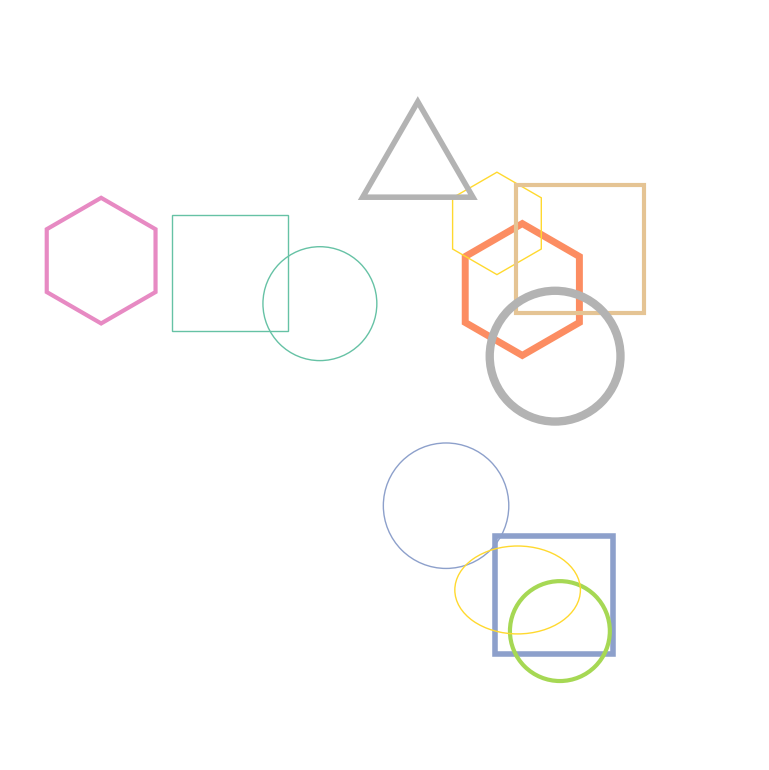[{"shape": "square", "thickness": 0.5, "radius": 0.38, "center": [0.298, 0.646]}, {"shape": "circle", "thickness": 0.5, "radius": 0.37, "center": [0.415, 0.606]}, {"shape": "hexagon", "thickness": 2.5, "radius": 0.43, "center": [0.678, 0.624]}, {"shape": "square", "thickness": 2, "radius": 0.38, "center": [0.72, 0.227]}, {"shape": "circle", "thickness": 0.5, "radius": 0.41, "center": [0.579, 0.343]}, {"shape": "hexagon", "thickness": 1.5, "radius": 0.41, "center": [0.131, 0.662]}, {"shape": "circle", "thickness": 1.5, "radius": 0.32, "center": [0.727, 0.18]}, {"shape": "hexagon", "thickness": 0.5, "radius": 0.33, "center": [0.645, 0.71]}, {"shape": "oval", "thickness": 0.5, "radius": 0.41, "center": [0.672, 0.234]}, {"shape": "square", "thickness": 1.5, "radius": 0.42, "center": [0.754, 0.677]}, {"shape": "circle", "thickness": 3, "radius": 0.42, "center": [0.721, 0.537]}, {"shape": "triangle", "thickness": 2, "radius": 0.41, "center": [0.543, 0.785]}]